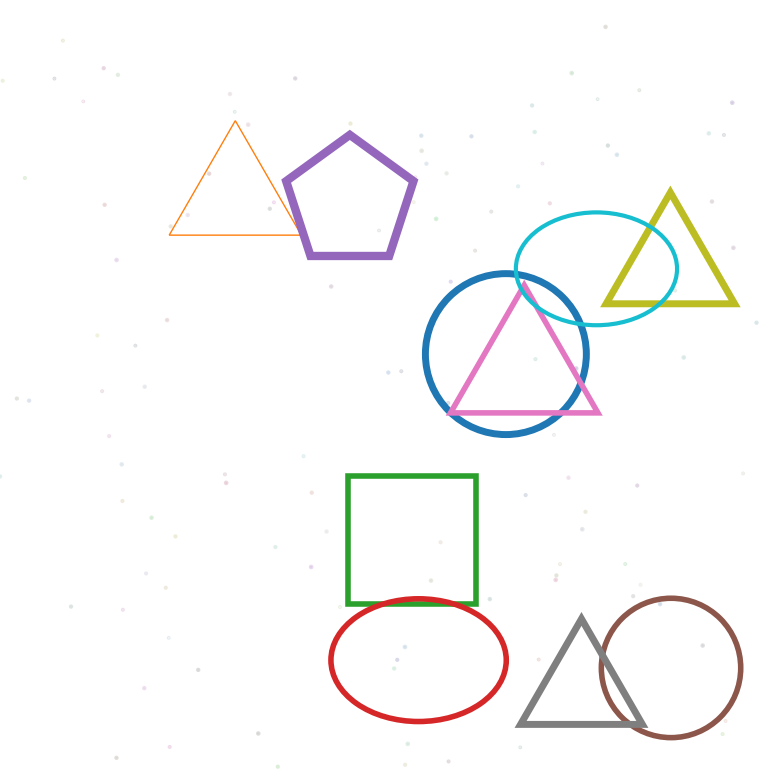[{"shape": "circle", "thickness": 2.5, "radius": 0.52, "center": [0.657, 0.54]}, {"shape": "triangle", "thickness": 0.5, "radius": 0.5, "center": [0.306, 0.744]}, {"shape": "square", "thickness": 2, "radius": 0.42, "center": [0.535, 0.299]}, {"shape": "oval", "thickness": 2, "radius": 0.57, "center": [0.544, 0.143]}, {"shape": "pentagon", "thickness": 3, "radius": 0.43, "center": [0.454, 0.738]}, {"shape": "circle", "thickness": 2, "radius": 0.45, "center": [0.871, 0.133]}, {"shape": "triangle", "thickness": 2, "radius": 0.55, "center": [0.681, 0.519]}, {"shape": "triangle", "thickness": 2.5, "radius": 0.46, "center": [0.755, 0.105]}, {"shape": "triangle", "thickness": 2.5, "radius": 0.48, "center": [0.871, 0.654]}, {"shape": "oval", "thickness": 1.5, "radius": 0.52, "center": [0.775, 0.651]}]